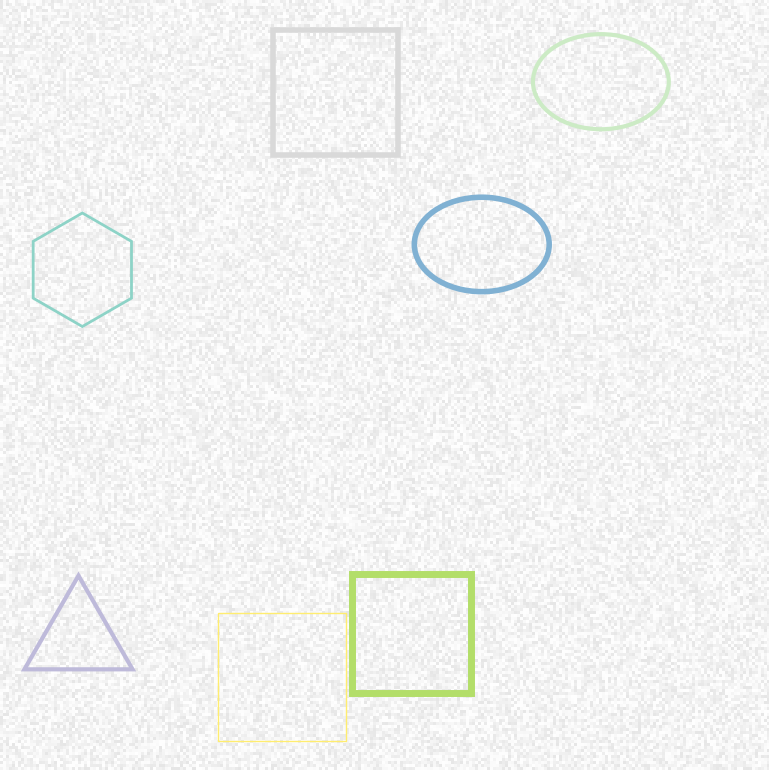[{"shape": "hexagon", "thickness": 1, "radius": 0.37, "center": [0.107, 0.65]}, {"shape": "triangle", "thickness": 1.5, "radius": 0.41, "center": [0.102, 0.171]}, {"shape": "oval", "thickness": 2, "radius": 0.44, "center": [0.626, 0.683]}, {"shape": "square", "thickness": 2.5, "radius": 0.39, "center": [0.535, 0.177]}, {"shape": "square", "thickness": 2, "radius": 0.41, "center": [0.435, 0.88]}, {"shape": "oval", "thickness": 1.5, "radius": 0.44, "center": [0.78, 0.894]}, {"shape": "square", "thickness": 0.5, "radius": 0.42, "center": [0.366, 0.121]}]